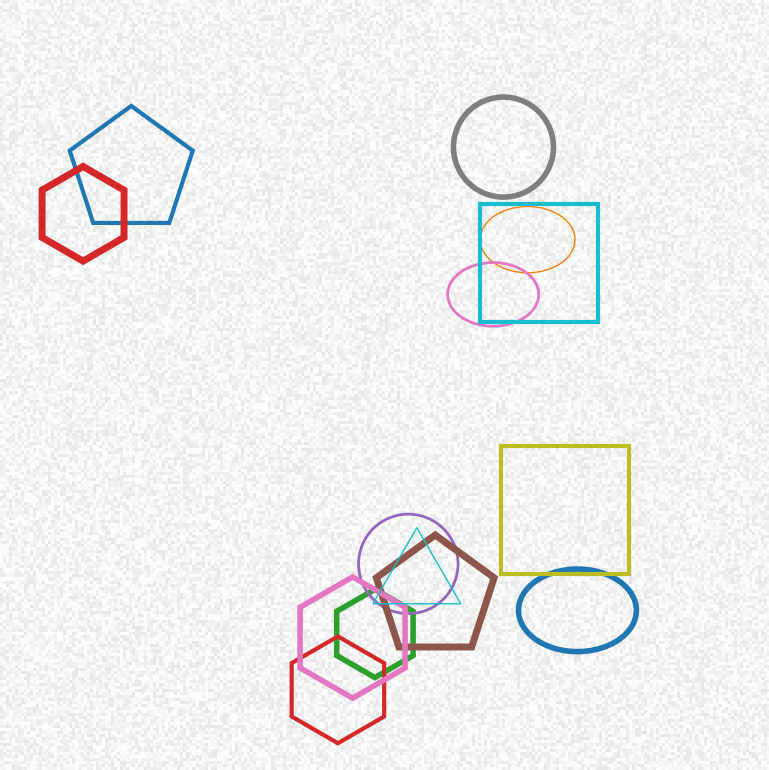[{"shape": "oval", "thickness": 2, "radius": 0.38, "center": [0.75, 0.207]}, {"shape": "pentagon", "thickness": 1.5, "radius": 0.42, "center": [0.17, 0.778]}, {"shape": "oval", "thickness": 0.5, "radius": 0.31, "center": [0.685, 0.689]}, {"shape": "hexagon", "thickness": 2, "radius": 0.29, "center": [0.487, 0.177]}, {"shape": "hexagon", "thickness": 1.5, "radius": 0.35, "center": [0.439, 0.104]}, {"shape": "hexagon", "thickness": 2.5, "radius": 0.31, "center": [0.108, 0.722]}, {"shape": "circle", "thickness": 1, "radius": 0.32, "center": [0.53, 0.268]}, {"shape": "pentagon", "thickness": 2.5, "radius": 0.4, "center": [0.565, 0.225]}, {"shape": "oval", "thickness": 1, "radius": 0.3, "center": [0.64, 0.618]}, {"shape": "hexagon", "thickness": 2, "radius": 0.39, "center": [0.458, 0.172]}, {"shape": "circle", "thickness": 2, "radius": 0.32, "center": [0.654, 0.809]}, {"shape": "square", "thickness": 1.5, "radius": 0.41, "center": [0.733, 0.338]}, {"shape": "triangle", "thickness": 0.5, "radius": 0.33, "center": [0.541, 0.249]}, {"shape": "square", "thickness": 1.5, "radius": 0.38, "center": [0.7, 0.658]}]